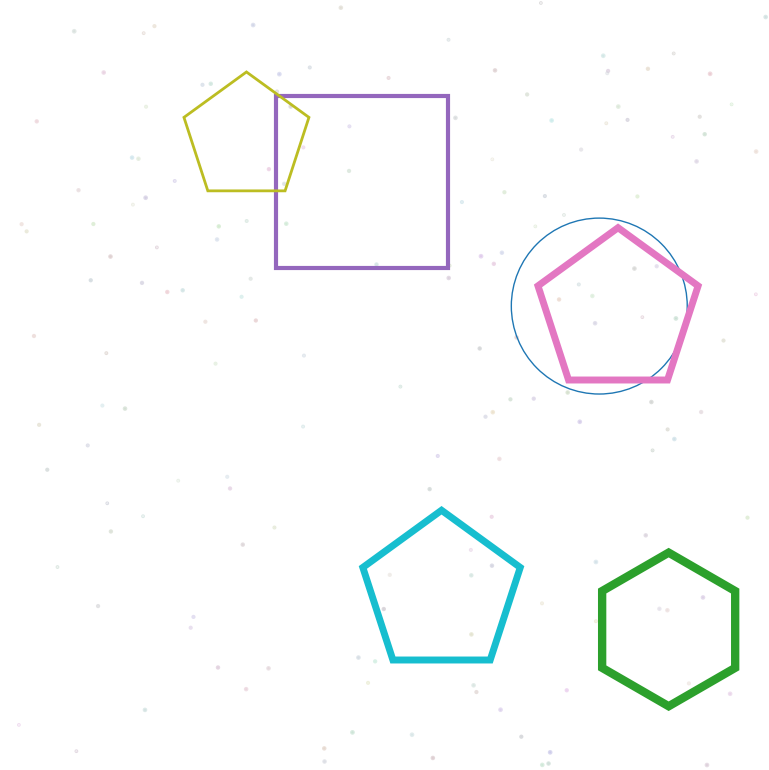[{"shape": "circle", "thickness": 0.5, "radius": 0.57, "center": [0.778, 0.603]}, {"shape": "hexagon", "thickness": 3, "radius": 0.5, "center": [0.868, 0.183]}, {"shape": "square", "thickness": 1.5, "radius": 0.56, "center": [0.47, 0.764]}, {"shape": "pentagon", "thickness": 2.5, "radius": 0.55, "center": [0.803, 0.595]}, {"shape": "pentagon", "thickness": 1, "radius": 0.43, "center": [0.32, 0.821]}, {"shape": "pentagon", "thickness": 2.5, "radius": 0.54, "center": [0.573, 0.23]}]